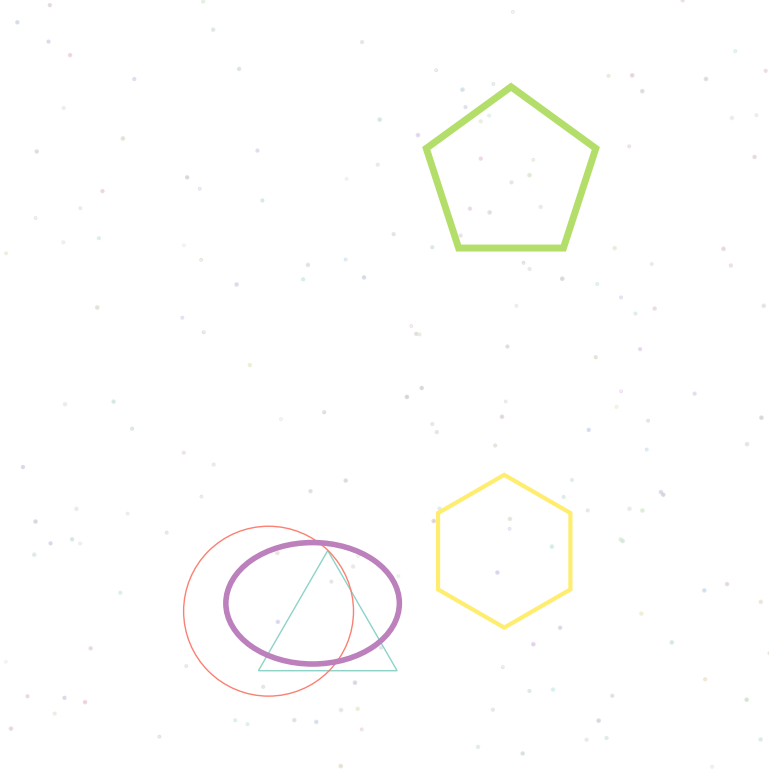[{"shape": "triangle", "thickness": 0.5, "radius": 0.52, "center": [0.426, 0.181]}, {"shape": "circle", "thickness": 0.5, "radius": 0.55, "center": [0.349, 0.206]}, {"shape": "pentagon", "thickness": 2.5, "radius": 0.58, "center": [0.664, 0.772]}, {"shape": "oval", "thickness": 2, "radius": 0.56, "center": [0.406, 0.217]}, {"shape": "hexagon", "thickness": 1.5, "radius": 0.5, "center": [0.655, 0.284]}]